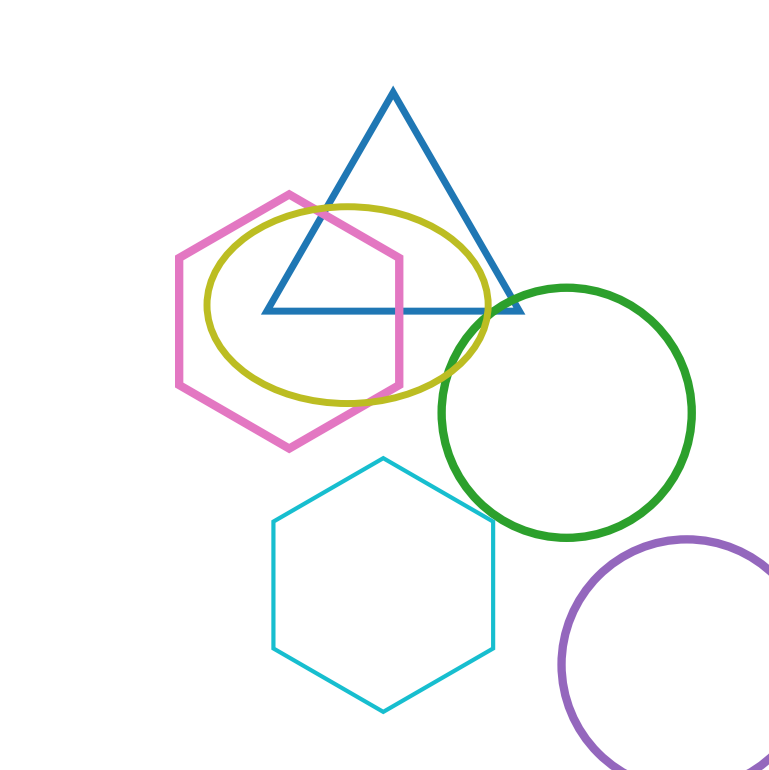[{"shape": "triangle", "thickness": 2.5, "radius": 0.95, "center": [0.511, 0.691]}, {"shape": "circle", "thickness": 3, "radius": 0.81, "center": [0.736, 0.464]}, {"shape": "circle", "thickness": 3, "radius": 0.81, "center": [0.892, 0.137]}, {"shape": "hexagon", "thickness": 3, "radius": 0.83, "center": [0.376, 0.582]}, {"shape": "oval", "thickness": 2.5, "radius": 0.91, "center": [0.451, 0.604]}, {"shape": "hexagon", "thickness": 1.5, "radius": 0.82, "center": [0.498, 0.24]}]